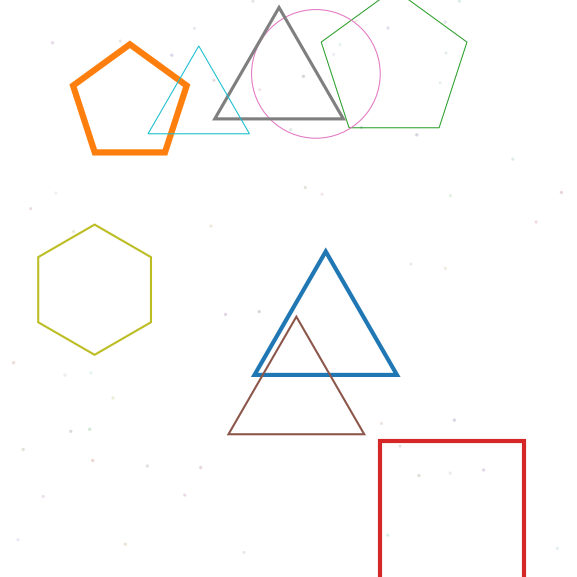[{"shape": "triangle", "thickness": 2, "radius": 0.71, "center": [0.564, 0.421]}, {"shape": "pentagon", "thickness": 3, "radius": 0.52, "center": [0.225, 0.819]}, {"shape": "pentagon", "thickness": 0.5, "radius": 0.66, "center": [0.682, 0.885]}, {"shape": "square", "thickness": 2, "radius": 0.63, "center": [0.783, 0.11]}, {"shape": "triangle", "thickness": 1, "radius": 0.68, "center": [0.513, 0.315]}, {"shape": "circle", "thickness": 0.5, "radius": 0.56, "center": [0.547, 0.871]}, {"shape": "triangle", "thickness": 1.5, "radius": 0.64, "center": [0.483, 0.858]}, {"shape": "hexagon", "thickness": 1, "radius": 0.56, "center": [0.164, 0.497]}, {"shape": "triangle", "thickness": 0.5, "radius": 0.51, "center": [0.344, 0.818]}]